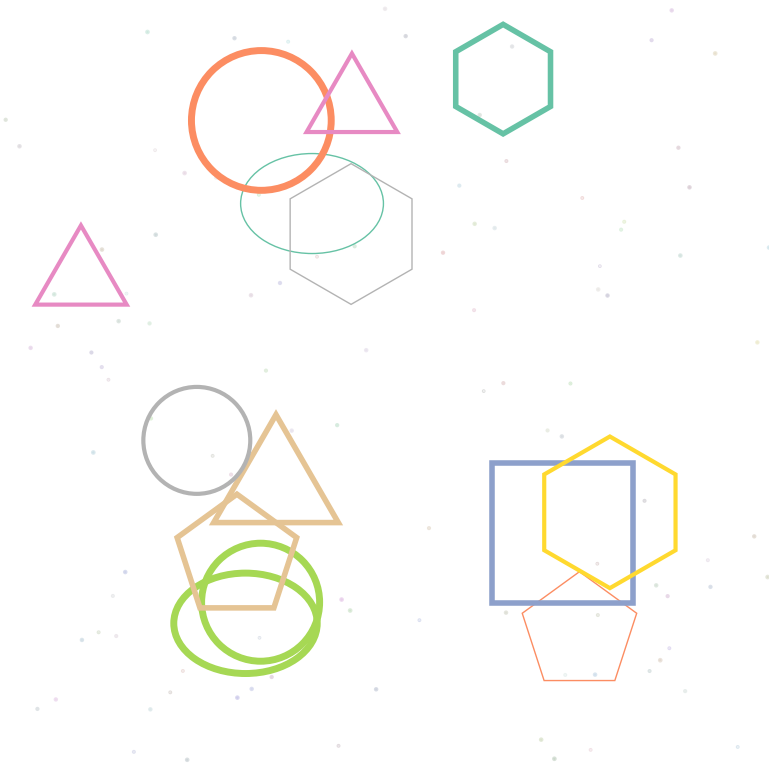[{"shape": "oval", "thickness": 0.5, "radius": 0.46, "center": [0.405, 0.736]}, {"shape": "hexagon", "thickness": 2, "radius": 0.36, "center": [0.653, 0.897]}, {"shape": "pentagon", "thickness": 0.5, "radius": 0.39, "center": [0.753, 0.179]}, {"shape": "circle", "thickness": 2.5, "radius": 0.45, "center": [0.339, 0.844]}, {"shape": "square", "thickness": 2, "radius": 0.46, "center": [0.731, 0.308]}, {"shape": "triangle", "thickness": 1.5, "radius": 0.34, "center": [0.105, 0.639]}, {"shape": "triangle", "thickness": 1.5, "radius": 0.34, "center": [0.457, 0.863]}, {"shape": "circle", "thickness": 2.5, "radius": 0.38, "center": [0.338, 0.218]}, {"shape": "oval", "thickness": 2.5, "radius": 0.47, "center": [0.319, 0.19]}, {"shape": "hexagon", "thickness": 1.5, "radius": 0.49, "center": [0.792, 0.335]}, {"shape": "triangle", "thickness": 2, "radius": 0.47, "center": [0.358, 0.368]}, {"shape": "pentagon", "thickness": 2, "radius": 0.41, "center": [0.308, 0.277]}, {"shape": "circle", "thickness": 1.5, "radius": 0.35, "center": [0.256, 0.428]}, {"shape": "hexagon", "thickness": 0.5, "radius": 0.46, "center": [0.456, 0.696]}]